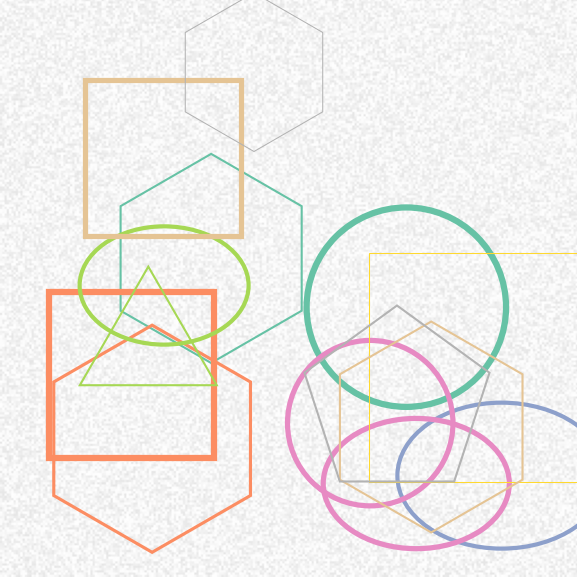[{"shape": "hexagon", "thickness": 1, "radius": 0.91, "center": [0.366, 0.552]}, {"shape": "circle", "thickness": 3, "radius": 0.86, "center": [0.704, 0.467]}, {"shape": "hexagon", "thickness": 1.5, "radius": 0.98, "center": [0.263, 0.239]}, {"shape": "square", "thickness": 3, "radius": 0.72, "center": [0.228, 0.35]}, {"shape": "oval", "thickness": 2, "radius": 0.9, "center": [0.869, 0.176]}, {"shape": "circle", "thickness": 2.5, "radius": 0.72, "center": [0.641, 0.266]}, {"shape": "oval", "thickness": 2.5, "radius": 0.81, "center": [0.721, 0.162]}, {"shape": "triangle", "thickness": 1, "radius": 0.68, "center": [0.257, 0.401]}, {"shape": "oval", "thickness": 2, "radius": 0.73, "center": [0.284, 0.505]}, {"shape": "square", "thickness": 0.5, "radius": 0.99, "center": [0.836, 0.363]}, {"shape": "square", "thickness": 2.5, "radius": 0.68, "center": [0.281, 0.726]}, {"shape": "hexagon", "thickness": 1, "radius": 0.91, "center": [0.747, 0.26]}, {"shape": "pentagon", "thickness": 1, "radius": 0.84, "center": [0.687, 0.302]}, {"shape": "hexagon", "thickness": 0.5, "radius": 0.69, "center": [0.44, 0.874]}]